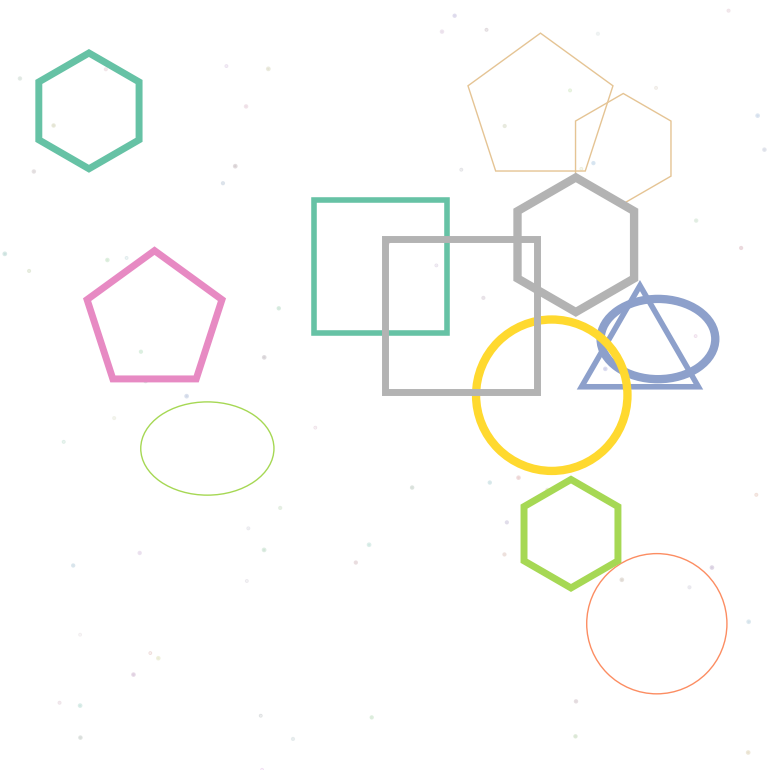[{"shape": "square", "thickness": 2, "radius": 0.43, "center": [0.494, 0.654]}, {"shape": "hexagon", "thickness": 2.5, "radius": 0.38, "center": [0.116, 0.856]}, {"shape": "circle", "thickness": 0.5, "radius": 0.46, "center": [0.853, 0.19]}, {"shape": "triangle", "thickness": 2, "radius": 0.44, "center": [0.831, 0.542]}, {"shape": "oval", "thickness": 3, "radius": 0.37, "center": [0.854, 0.56]}, {"shape": "pentagon", "thickness": 2.5, "radius": 0.46, "center": [0.201, 0.582]}, {"shape": "oval", "thickness": 0.5, "radius": 0.43, "center": [0.269, 0.418]}, {"shape": "hexagon", "thickness": 2.5, "radius": 0.35, "center": [0.742, 0.307]}, {"shape": "circle", "thickness": 3, "radius": 0.49, "center": [0.717, 0.487]}, {"shape": "pentagon", "thickness": 0.5, "radius": 0.49, "center": [0.702, 0.858]}, {"shape": "hexagon", "thickness": 0.5, "radius": 0.36, "center": [0.809, 0.807]}, {"shape": "square", "thickness": 2.5, "radius": 0.49, "center": [0.599, 0.59]}, {"shape": "hexagon", "thickness": 3, "radius": 0.44, "center": [0.748, 0.682]}]